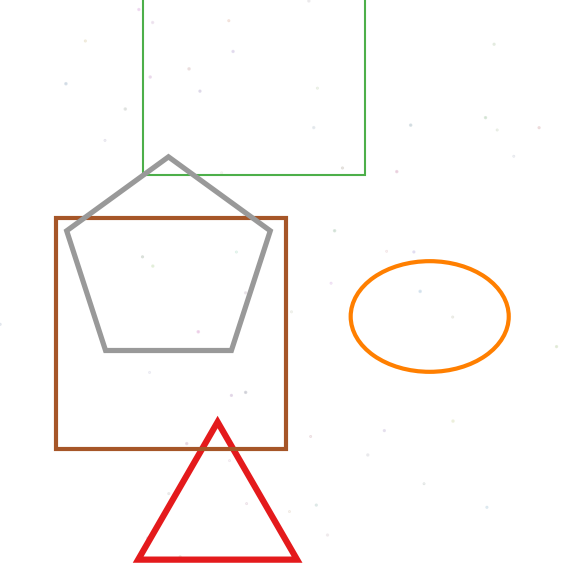[{"shape": "triangle", "thickness": 3, "radius": 0.79, "center": [0.377, 0.109]}, {"shape": "square", "thickness": 1, "radius": 0.96, "center": [0.44, 0.888]}, {"shape": "oval", "thickness": 2, "radius": 0.68, "center": [0.744, 0.451]}, {"shape": "square", "thickness": 2, "radius": 1.0, "center": [0.296, 0.421]}, {"shape": "pentagon", "thickness": 2.5, "radius": 0.93, "center": [0.292, 0.542]}]